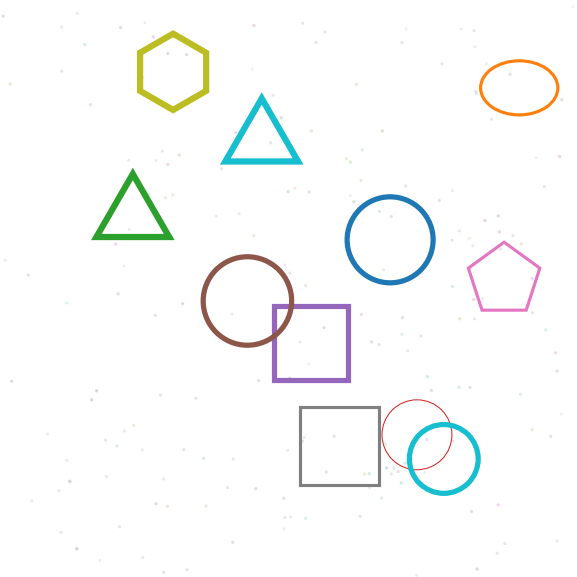[{"shape": "circle", "thickness": 2.5, "radius": 0.37, "center": [0.676, 0.584]}, {"shape": "oval", "thickness": 1.5, "radius": 0.33, "center": [0.899, 0.847]}, {"shape": "triangle", "thickness": 3, "radius": 0.36, "center": [0.23, 0.625]}, {"shape": "circle", "thickness": 0.5, "radius": 0.3, "center": [0.722, 0.246]}, {"shape": "square", "thickness": 2.5, "radius": 0.32, "center": [0.539, 0.406]}, {"shape": "circle", "thickness": 2.5, "radius": 0.38, "center": [0.428, 0.478]}, {"shape": "pentagon", "thickness": 1.5, "radius": 0.33, "center": [0.873, 0.515]}, {"shape": "square", "thickness": 1.5, "radius": 0.34, "center": [0.588, 0.226]}, {"shape": "hexagon", "thickness": 3, "radius": 0.33, "center": [0.3, 0.875]}, {"shape": "triangle", "thickness": 3, "radius": 0.36, "center": [0.453, 0.756]}, {"shape": "circle", "thickness": 2.5, "radius": 0.3, "center": [0.768, 0.204]}]